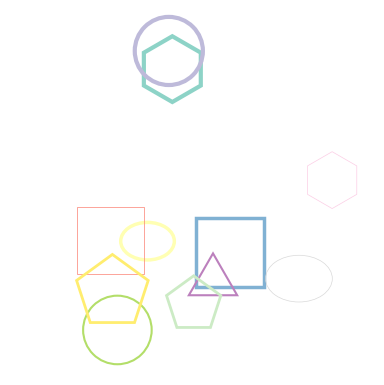[{"shape": "hexagon", "thickness": 3, "radius": 0.43, "center": [0.448, 0.82]}, {"shape": "oval", "thickness": 2.5, "radius": 0.35, "center": [0.383, 0.374]}, {"shape": "circle", "thickness": 3, "radius": 0.44, "center": [0.439, 0.868]}, {"shape": "square", "thickness": 0.5, "radius": 0.43, "center": [0.287, 0.375]}, {"shape": "square", "thickness": 2.5, "radius": 0.44, "center": [0.598, 0.344]}, {"shape": "circle", "thickness": 1.5, "radius": 0.45, "center": [0.305, 0.143]}, {"shape": "hexagon", "thickness": 0.5, "radius": 0.37, "center": [0.863, 0.532]}, {"shape": "oval", "thickness": 0.5, "radius": 0.43, "center": [0.776, 0.276]}, {"shape": "triangle", "thickness": 1.5, "radius": 0.36, "center": [0.553, 0.269]}, {"shape": "pentagon", "thickness": 2, "radius": 0.37, "center": [0.503, 0.209]}, {"shape": "pentagon", "thickness": 2, "radius": 0.49, "center": [0.292, 0.241]}]